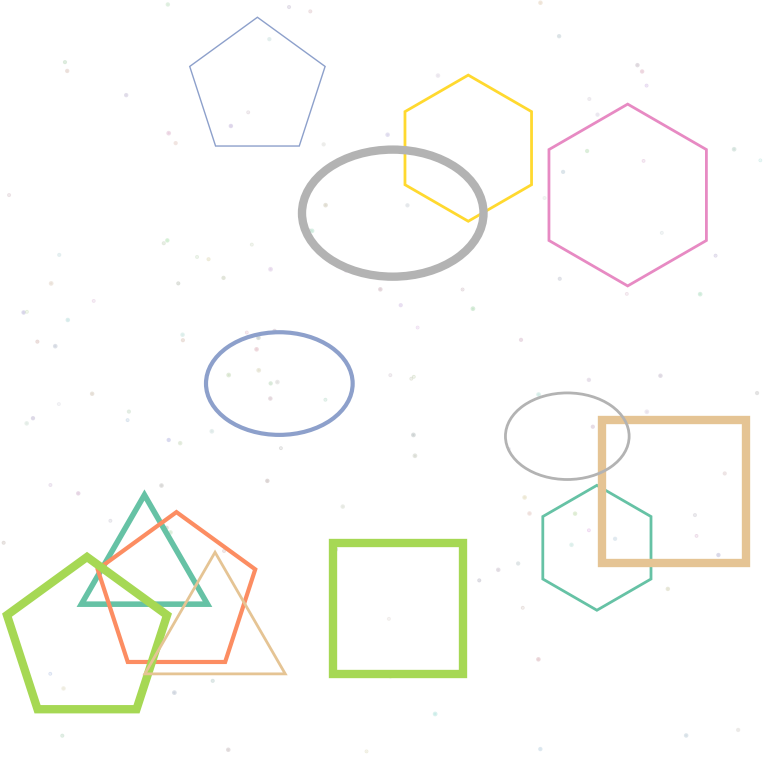[{"shape": "hexagon", "thickness": 1, "radius": 0.41, "center": [0.775, 0.289]}, {"shape": "triangle", "thickness": 2, "radius": 0.47, "center": [0.188, 0.263]}, {"shape": "pentagon", "thickness": 1.5, "radius": 0.54, "center": [0.229, 0.227]}, {"shape": "pentagon", "thickness": 0.5, "radius": 0.46, "center": [0.334, 0.885]}, {"shape": "oval", "thickness": 1.5, "radius": 0.48, "center": [0.363, 0.502]}, {"shape": "hexagon", "thickness": 1, "radius": 0.59, "center": [0.815, 0.747]}, {"shape": "pentagon", "thickness": 3, "radius": 0.55, "center": [0.113, 0.167]}, {"shape": "square", "thickness": 3, "radius": 0.42, "center": [0.517, 0.21]}, {"shape": "hexagon", "thickness": 1, "radius": 0.47, "center": [0.608, 0.808]}, {"shape": "triangle", "thickness": 1, "radius": 0.53, "center": [0.279, 0.177]}, {"shape": "square", "thickness": 3, "radius": 0.46, "center": [0.875, 0.362]}, {"shape": "oval", "thickness": 3, "radius": 0.59, "center": [0.51, 0.723]}, {"shape": "oval", "thickness": 1, "radius": 0.4, "center": [0.737, 0.433]}]